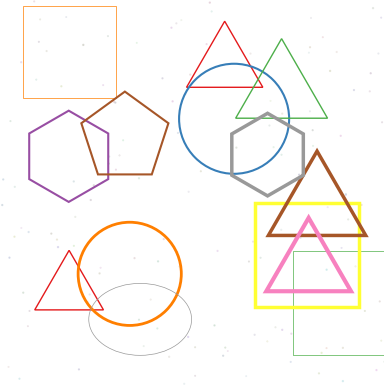[{"shape": "triangle", "thickness": 1, "radius": 0.57, "center": [0.584, 0.83]}, {"shape": "triangle", "thickness": 1, "radius": 0.52, "center": [0.179, 0.247]}, {"shape": "circle", "thickness": 1.5, "radius": 0.71, "center": [0.608, 0.691]}, {"shape": "square", "thickness": 0.5, "radius": 0.67, "center": [0.895, 0.213]}, {"shape": "triangle", "thickness": 1, "radius": 0.69, "center": [0.731, 0.762]}, {"shape": "hexagon", "thickness": 1.5, "radius": 0.59, "center": [0.179, 0.594]}, {"shape": "square", "thickness": 0.5, "radius": 0.6, "center": [0.181, 0.864]}, {"shape": "circle", "thickness": 2, "radius": 0.67, "center": [0.337, 0.289]}, {"shape": "square", "thickness": 2.5, "radius": 0.68, "center": [0.797, 0.338]}, {"shape": "pentagon", "thickness": 1.5, "radius": 0.59, "center": [0.324, 0.643]}, {"shape": "triangle", "thickness": 2.5, "radius": 0.73, "center": [0.824, 0.461]}, {"shape": "triangle", "thickness": 3, "radius": 0.64, "center": [0.802, 0.307]}, {"shape": "oval", "thickness": 0.5, "radius": 0.67, "center": [0.364, 0.17]}, {"shape": "hexagon", "thickness": 2.5, "radius": 0.54, "center": [0.695, 0.598]}]